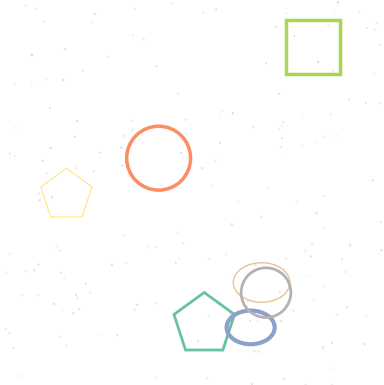[{"shape": "pentagon", "thickness": 2, "radius": 0.41, "center": [0.53, 0.158]}, {"shape": "circle", "thickness": 2.5, "radius": 0.41, "center": [0.412, 0.589]}, {"shape": "oval", "thickness": 3, "radius": 0.31, "center": [0.651, 0.15]}, {"shape": "square", "thickness": 2.5, "radius": 0.35, "center": [0.813, 0.878]}, {"shape": "pentagon", "thickness": 0.5, "radius": 0.35, "center": [0.172, 0.493]}, {"shape": "oval", "thickness": 1, "radius": 0.37, "center": [0.68, 0.266]}, {"shape": "circle", "thickness": 2, "radius": 0.32, "center": [0.691, 0.24]}]